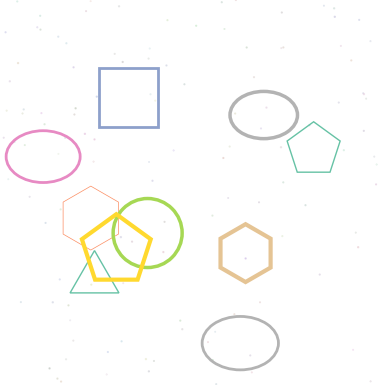[{"shape": "triangle", "thickness": 1, "radius": 0.37, "center": [0.245, 0.276]}, {"shape": "pentagon", "thickness": 1, "radius": 0.36, "center": [0.815, 0.611]}, {"shape": "hexagon", "thickness": 0.5, "radius": 0.42, "center": [0.236, 0.434]}, {"shape": "square", "thickness": 2, "radius": 0.38, "center": [0.334, 0.747]}, {"shape": "oval", "thickness": 2, "radius": 0.48, "center": [0.112, 0.593]}, {"shape": "circle", "thickness": 2.5, "radius": 0.45, "center": [0.383, 0.395]}, {"shape": "pentagon", "thickness": 3, "radius": 0.47, "center": [0.302, 0.35]}, {"shape": "hexagon", "thickness": 3, "radius": 0.38, "center": [0.638, 0.343]}, {"shape": "oval", "thickness": 2.5, "radius": 0.44, "center": [0.685, 0.701]}, {"shape": "oval", "thickness": 2, "radius": 0.5, "center": [0.624, 0.109]}]